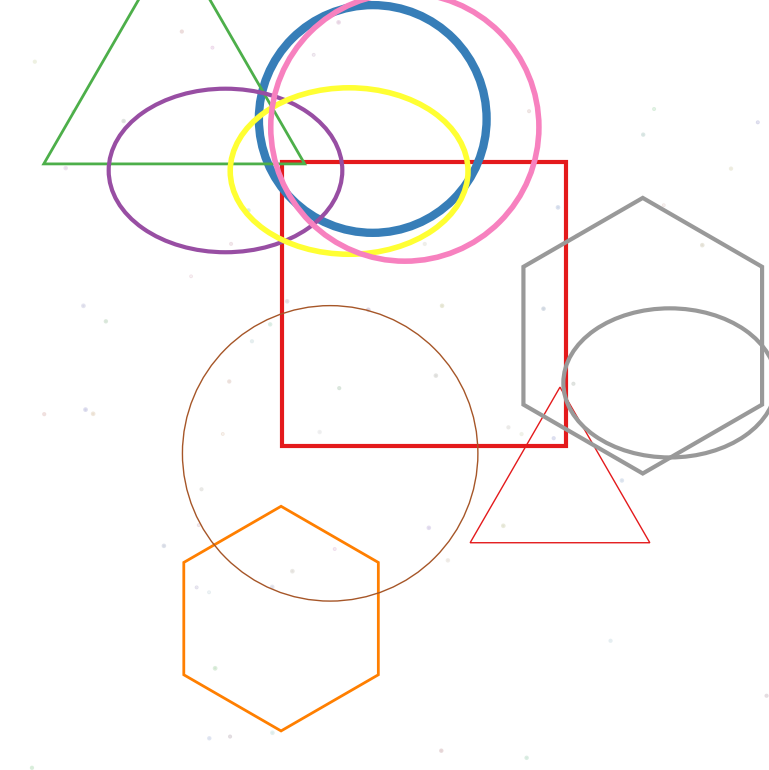[{"shape": "square", "thickness": 1.5, "radius": 0.92, "center": [0.551, 0.605]}, {"shape": "triangle", "thickness": 0.5, "radius": 0.67, "center": [0.727, 0.363]}, {"shape": "circle", "thickness": 3, "radius": 0.74, "center": [0.484, 0.845]}, {"shape": "triangle", "thickness": 1, "radius": 0.98, "center": [0.226, 0.885]}, {"shape": "oval", "thickness": 1.5, "radius": 0.76, "center": [0.293, 0.779]}, {"shape": "hexagon", "thickness": 1, "radius": 0.73, "center": [0.365, 0.197]}, {"shape": "oval", "thickness": 2, "radius": 0.77, "center": [0.453, 0.778]}, {"shape": "circle", "thickness": 0.5, "radius": 0.96, "center": [0.429, 0.411]}, {"shape": "circle", "thickness": 2, "radius": 0.87, "center": [0.526, 0.835]}, {"shape": "hexagon", "thickness": 1.5, "radius": 0.89, "center": [0.835, 0.564]}, {"shape": "oval", "thickness": 1.5, "radius": 0.69, "center": [0.87, 0.503]}]